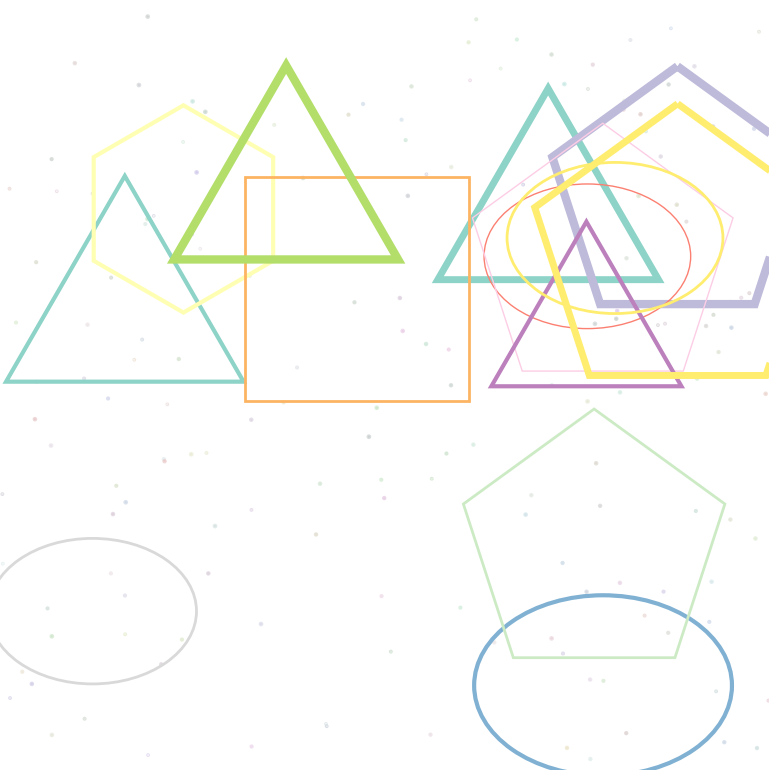[{"shape": "triangle", "thickness": 2.5, "radius": 0.83, "center": [0.712, 0.72]}, {"shape": "triangle", "thickness": 1.5, "radius": 0.89, "center": [0.162, 0.593]}, {"shape": "hexagon", "thickness": 1.5, "radius": 0.67, "center": [0.238, 0.729]}, {"shape": "pentagon", "thickness": 3, "radius": 0.85, "center": [0.88, 0.743]}, {"shape": "oval", "thickness": 0.5, "radius": 0.67, "center": [0.763, 0.667]}, {"shape": "oval", "thickness": 1.5, "radius": 0.84, "center": [0.783, 0.11]}, {"shape": "square", "thickness": 1, "radius": 0.73, "center": [0.464, 0.625]}, {"shape": "triangle", "thickness": 3, "radius": 0.84, "center": [0.372, 0.747]}, {"shape": "pentagon", "thickness": 0.5, "radius": 0.89, "center": [0.783, 0.662]}, {"shape": "oval", "thickness": 1, "radius": 0.67, "center": [0.12, 0.206]}, {"shape": "triangle", "thickness": 1.5, "radius": 0.71, "center": [0.762, 0.57]}, {"shape": "pentagon", "thickness": 1, "radius": 0.89, "center": [0.772, 0.29]}, {"shape": "oval", "thickness": 1, "radius": 0.7, "center": [0.799, 0.691]}, {"shape": "pentagon", "thickness": 2.5, "radius": 0.98, "center": [0.88, 0.67]}]